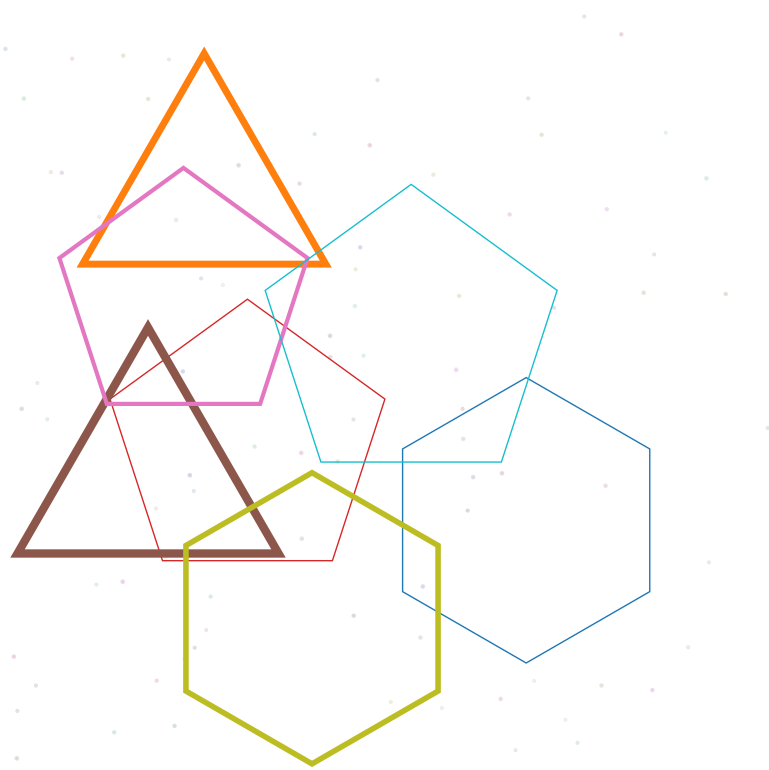[{"shape": "hexagon", "thickness": 0.5, "radius": 0.93, "center": [0.683, 0.324]}, {"shape": "triangle", "thickness": 2.5, "radius": 0.91, "center": [0.265, 0.748]}, {"shape": "pentagon", "thickness": 0.5, "radius": 0.94, "center": [0.321, 0.424]}, {"shape": "triangle", "thickness": 3, "radius": 0.98, "center": [0.192, 0.379]}, {"shape": "pentagon", "thickness": 1.5, "radius": 0.85, "center": [0.238, 0.613]}, {"shape": "hexagon", "thickness": 2, "radius": 0.95, "center": [0.405, 0.197]}, {"shape": "pentagon", "thickness": 0.5, "radius": 1.0, "center": [0.534, 0.561]}]